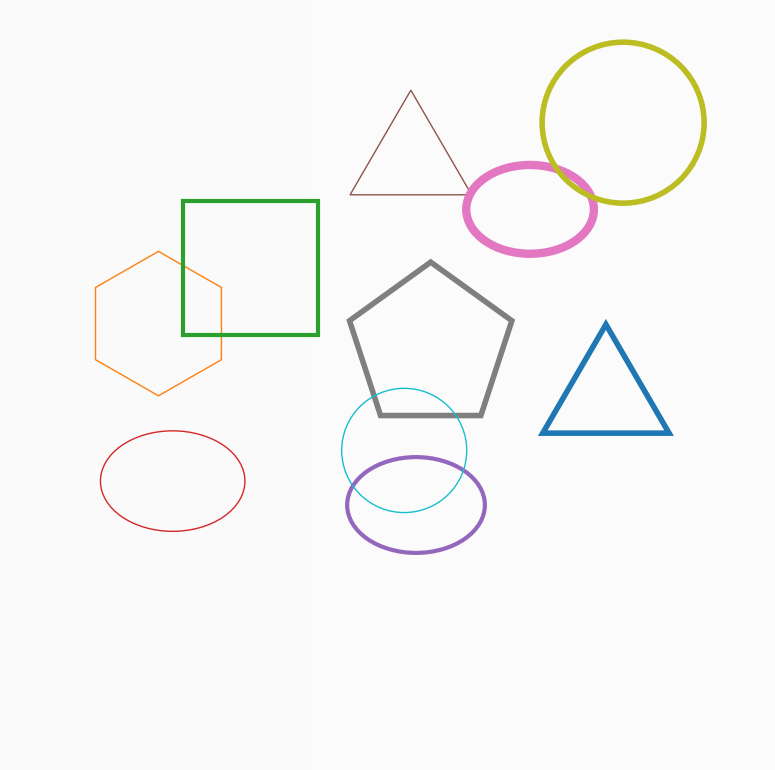[{"shape": "triangle", "thickness": 2, "radius": 0.47, "center": [0.782, 0.485]}, {"shape": "hexagon", "thickness": 0.5, "radius": 0.47, "center": [0.204, 0.58]}, {"shape": "square", "thickness": 1.5, "radius": 0.44, "center": [0.323, 0.652]}, {"shape": "oval", "thickness": 0.5, "radius": 0.47, "center": [0.223, 0.375]}, {"shape": "oval", "thickness": 1.5, "radius": 0.44, "center": [0.537, 0.344]}, {"shape": "triangle", "thickness": 0.5, "radius": 0.45, "center": [0.53, 0.792]}, {"shape": "oval", "thickness": 3, "radius": 0.41, "center": [0.684, 0.728]}, {"shape": "pentagon", "thickness": 2, "radius": 0.55, "center": [0.556, 0.549]}, {"shape": "circle", "thickness": 2, "radius": 0.52, "center": [0.804, 0.841]}, {"shape": "circle", "thickness": 0.5, "radius": 0.4, "center": [0.522, 0.415]}]